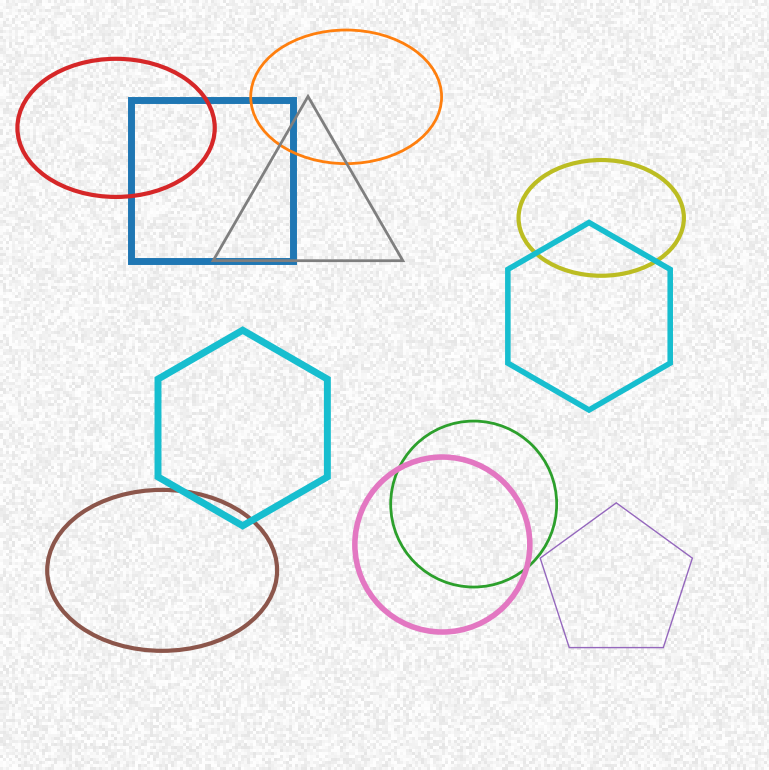[{"shape": "square", "thickness": 2.5, "radius": 0.52, "center": [0.275, 0.765]}, {"shape": "oval", "thickness": 1, "radius": 0.62, "center": [0.45, 0.874]}, {"shape": "circle", "thickness": 1, "radius": 0.54, "center": [0.615, 0.345]}, {"shape": "oval", "thickness": 1.5, "radius": 0.64, "center": [0.151, 0.834]}, {"shape": "pentagon", "thickness": 0.5, "radius": 0.52, "center": [0.8, 0.243]}, {"shape": "oval", "thickness": 1.5, "radius": 0.75, "center": [0.211, 0.259]}, {"shape": "circle", "thickness": 2, "radius": 0.57, "center": [0.574, 0.293]}, {"shape": "triangle", "thickness": 1, "radius": 0.71, "center": [0.4, 0.733]}, {"shape": "oval", "thickness": 1.5, "radius": 0.54, "center": [0.781, 0.717]}, {"shape": "hexagon", "thickness": 2, "radius": 0.61, "center": [0.765, 0.589]}, {"shape": "hexagon", "thickness": 2.5, "radius": 0.63, "center": [0.315, 0.444]}]